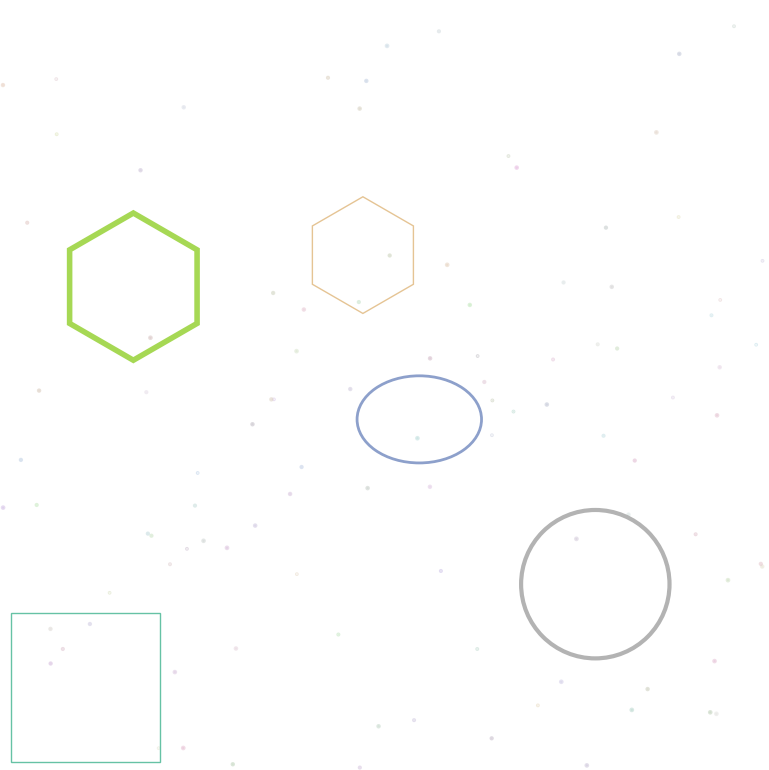[{"shape": "square", "thickness": 0.5, "radius": 0.48, "center": [0.111, 0.107]}, {"shape": "oval", "thickness": 1, "radius": 0.4, "center": [0.545, 0.455]}, {"shape": "hexagon", "thickness": 2, "radius": 0.48, "center": [0.173, 0.628]}, {"shape": "hexagon", "thickness": 0.5, "radius": 0.38, "center": [0.471, 0.669]}, {"shape": "circle", "thickness": 1.5, "radius": 0.48, "center": [0.773, 0.241]}]